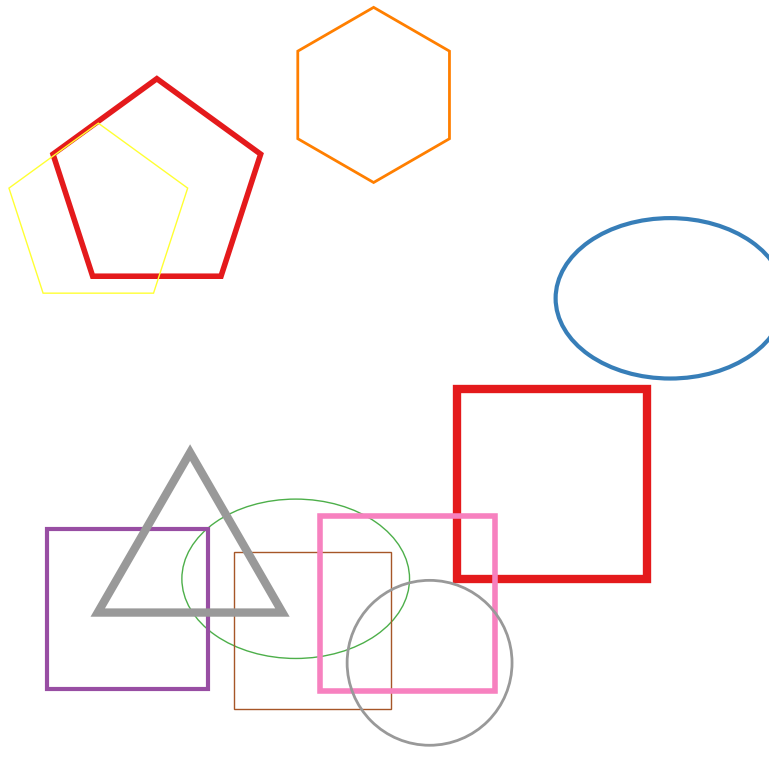[{"shape": "square", "thickness": 3, "radius": 0.62, "center": [0.717, 0.372]}, {"shape": "pentagon", "thickness": 2, "radius": 0.71, "center": [0.204, 0.756]}, {"shape": "oval", "thickness": 1.5, "radius": 0.74, "center": [0.87, 0.613]}, {"shape": "oval", "thickness": 0.5, "radius": 0.74, "center": [0.384, 0.248]}, {"shape": "square", "thickness": 1.5, "radius": 0.52, "center": [0.166, 0.209]}, {"shape": "hexagon", "thickness": 1, "radius": 0.57, "center": [0.485, 0.877]}, {"shape": "pentagon", "thickness": 0.5, "radius": 0.61, "center": [0.128, 0.718]}, {"shape": "square", "thickness": 0.5, "radius": 0.51, "center": [0.406, 0.181]}, {"shape": "square", "thickness": 2, "radius": 0.57, "center": [0.529, 0.216]}, {"shape": "triangle", "thickness": 3, "radius": 0.69, "center": [0.247, 0.274]}, {"shape": "circle", "thickness": 1, "radius": 0.54, "center": [0.558, 0.139]}]